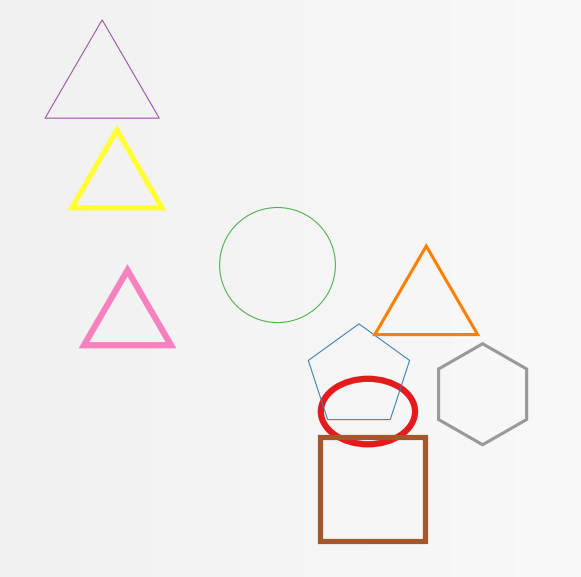[{"shape": "oval", "thickness": 3, "radius": 0.41, "center": [0.633, 0.287]}, {"shape": "pentagon", "thickness": 0.5, "radius": 0.46, "center": [0.618, 0.347]}, {"shape": "circle", "thickness": 0.5, "radius": 0.5, "center": [0.477, 0.54]}, {"shape": "triangle", "thickness": 0.5, "radius": 0.57, "center": [0.176, 0.851]}, {"shape": "triangle", "thickness": 1.5, "radius": 0.51, "center": [0.733, 0.471]}, {"shape": "triangle", "thickness": 2.5, "radius": 0.45, "center": [0.201, 0.684]}, {"shape": "square", "thickness": 2.5, "radius": 0.45, "center": [0.64, 0.152]}, {"shape": "triangle", "thickness": 3, "radius": 0.43, "center": [0.219, 0.445]}, {"shape": "hexagon", "thickness": 1.5, "radius": 0.44, "center": [0.83, 0.316]}]